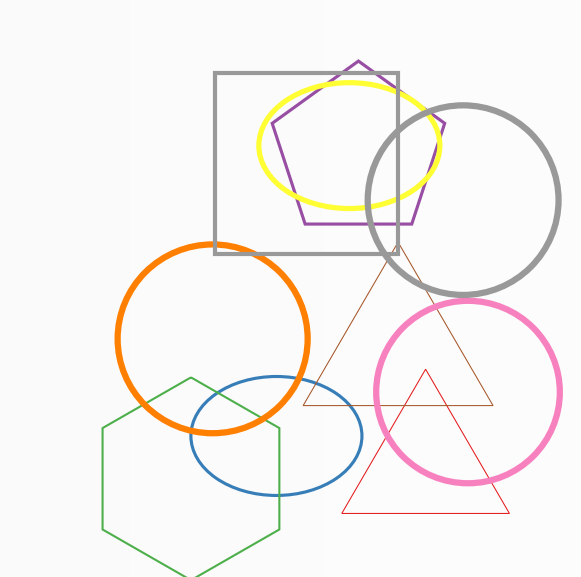[{"shape": "triangle", "thickness": 0.5, "radius": 0.83, "center": [0.732, 0.193]}, {"shape": "oval", "thickness": 1.5, "radius": 0.74, "center": [0.476, 0.244]}, {"shape": "hexagon", "thickness": 1, "radius": 0.88, "center": [0.329, 0.17]}, {"shape": "pentagon", "thickness": 1.5, "radius": 0.78, "center": [0.617, 0.737]}, {"shape": "circle", "thickness": 3, "radius": 0.82, "center": [0.366, 0.412]}, {"shape": "oval", "thickness": 2.5, "radius": 0.78, "center": [0.601, 0.747]}, {"shape": "triangle", "thickness": 0.5, "radius": 0.94, "center": [0.685, 0.391]}, {"shape": "circle", "thickness": 3, "radius": 0.79, "center": [0.805, 0.32]}, {"shape": "circle", "thickness": 3, "radius": 0.82, "center": [0.797, 0.653]}, {"shape": "square", "thickness": 2, "radius": 0.78, "center": [0.527, 0.715]}]